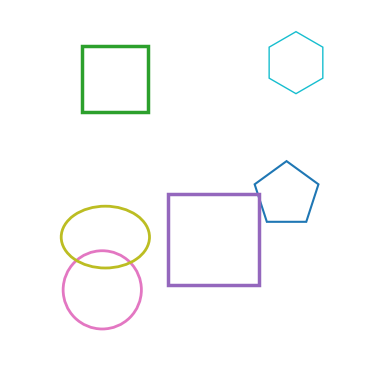[{"shape": "pentagon", "thickness": 1.5, "radius": 0.44, "center": [0.744, 0.494]}, {"shape": "square", "thickness": 2.5, "radius": 0.43, "center": [0.299, 0.795]}, {"shape": "square", "thickness": 2.5, "radius": 0.59, "center": [0.554, 0.378]}, {"shape": "circle", "thickness": 2, "radius": 0.51, "center": [0.266, 0.247]}, {"shape": "oval", "thickness": 2, "radius": 0.57, "center": [0.274, 0.384]}, {"shape": "hexagon", "thickness": 1, "radius": 0.4, "center": [0.769, 0.837]}]